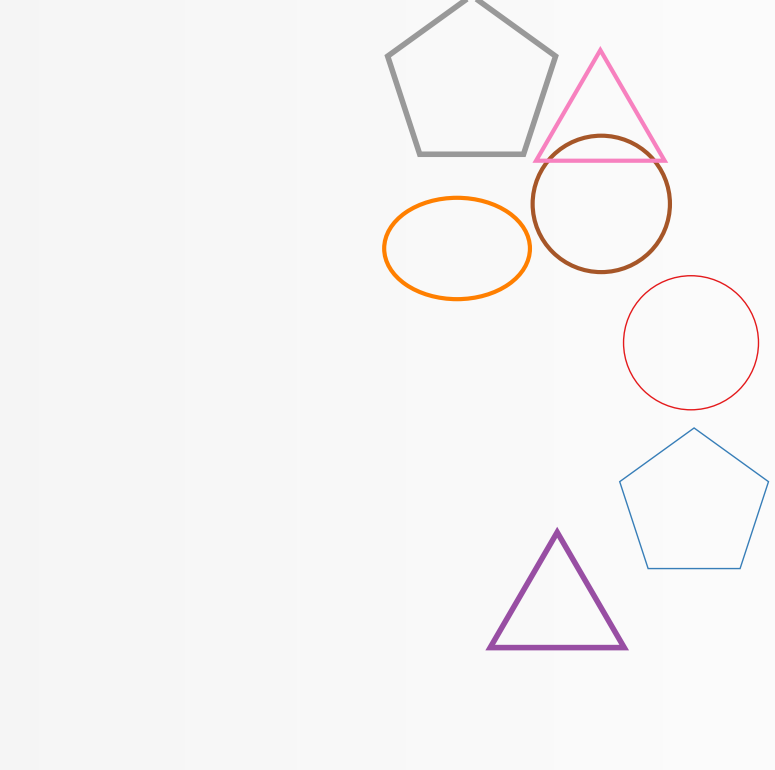[{"shape": "circle", "thickness": 0.5, "radius": 0.44, "center": [0.892, 0.555]}, {"shape": "pentagon", "thickness": 0.5, "radius": 0.5, "center": [0.896, 0.343]}, {"shape": "triangle", "thickness": 2, "radius": 0.5, "center": [0.719, 0.209]}, {"shape": "oval", "thickness": 1.5, "radius": 0.47, "center": [0.59, 0.677]}, {"shape": "circle", "thickness": 1.5, "radius": 0.44, "center": [0.776, 0.735]}, {"shape": "triangle", "thickness": 1.5, "radius": 0.48, "center": [0.775, 0.839]}, {"shape": "pentagon", "thickness": 2, "radius": 0.57, "center": [0.609, 0.892]}]